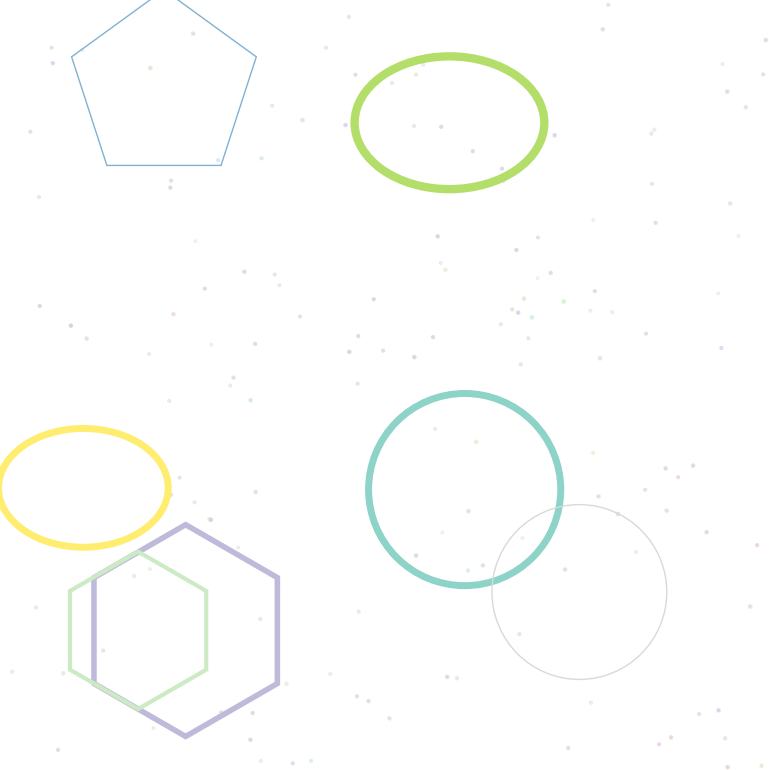[{"shape": "circle", "thickness": 2.5, "radius": 0.62, "center": [0.603, 0.364]}, {"shape": "hexagon", "thickness": 2, "radius": 0.69, "center": [0.241, 0.181]}, {"shape": "pentagon", "thickness": 0.5, "radius": 0.63, "center": [0.213, 0.887]}, {"shape": "oval", "thickness": 3, "radius": 0.62, "center": [0.584, 0.841]}, {"shape": "circle", "thickness": 0.5, "radius": 0.57, "center": [0.752, 0.231]}, {"shape": "hexagon", "thickness": 1.5, "radius": 0.51, "center": [0.179, 0.181]}, {"shape": "oval", "thickness": 2.5, "radius": 0.55, "center": [0.108, 0.366]}]